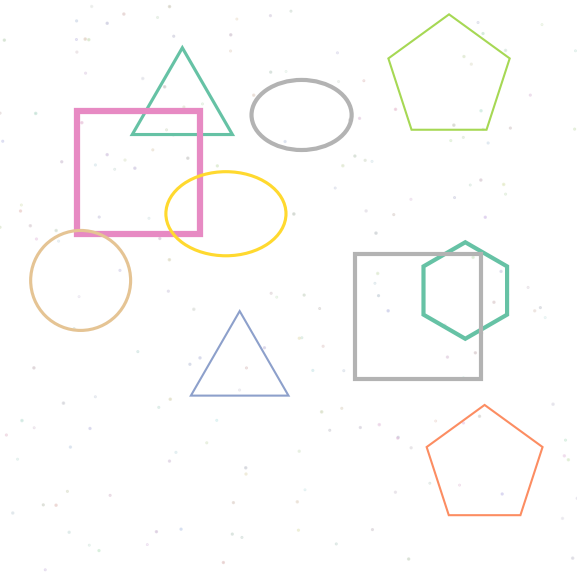[{"shape": "hexagon", "thickness": 2, "radius": 0.42, "center": [0.806, 0.496]}, {"shape": "triangle", "thickness": 1.5, "radius": 0.5, "center": [0.316, 0.816]}, {"shape": "pentagon", "thickness": 1, "radius": 0.53, "center": [0.839, 0.192]}, {"shape": "triangle", "thickness": 1, "radius": 0.49, "center": [0.415, 0.363]}, {"shape": "square", "thickness": 3, "radius": 0.53, "center": [0.24, 0.7]}, {"shape": "pentagon", "thickness": 1, "radius": 0.55, "center": [0.778, 0.864]}, {"shape": "oval", "thickness": 1.5, "radius": 0.52, "center": [0.391, 0.629]}, {"shape": "circle", "thickness": 1.5, "radius": 0.43, "center": [0.14, 0.514]}, {"shape": "square", "thickness": 2, "radius": 0.54, "center": [0.724, 0.451]}, {"shape": "oval", "thickness": 2, "radius": 0.43, "center": [0.522, 0.8]}]